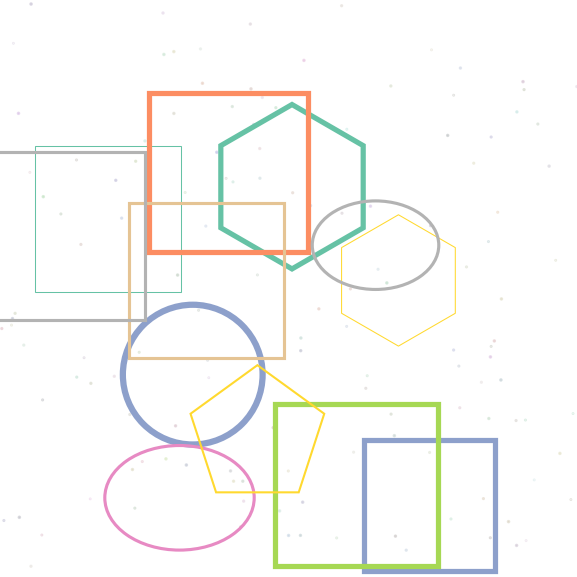[{"shape": "square", "thickness": 0.5, "radius": 0.63, "center": [0.188, 0.62]}, {"shape": "hexagon", "thickness": 2.5, "radius": 0.71, "center": [0.506, 0.676]}, {"shape": "square", "thickness": 2.5, "radius": 0.69, "center": [0.395, 0.7]}, {"shape": "circle", "thickness": 3, "radius": 0.6, "center": [0.334, 0.35]}, {"shape": "square", "thickness": 2.5, "radius": 0.57, "center": [0.744, 0.124]}, {"shape": "oval", "thickness": 1.5, "radius": 0.65, "center": [0.311, 0.137]}, {"shape": "square", "thickness": 2.5, "radius": 0.7, "center": [0.617, 0.159]}, {"shape": "pentagon", "thickness": 1, "radius": 0.61, "center": [0.446, 0.245]}, {"shape": "hexagon", "thickness": 0.5, "radius": 0.57, "center": [0.69, 0.514]}, {"shape": "square", "thickness": 1.5, "radius": 0.67, "center": [0.358, 0.513]}, {"shape": "oval", "thickness": 1.5, "radius": 0.55, "center": [0.65, 0.575]}, {"shape": "square", "thickness": 1.5, "radius": 0.73, "center": [0.107, 0.59]}]